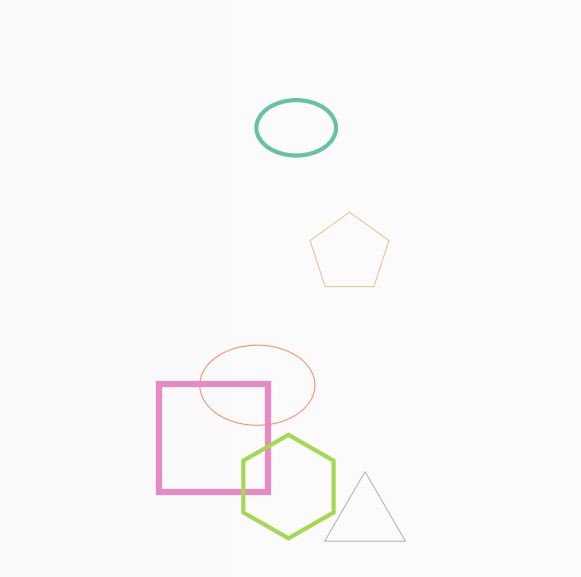[{"shape": "oval", "thickness": 2, "radius": 0.34, "center": [0.51, 0.778]}, {"shape": "oval", "thickness": 0.5, "radius": 0.5, "center": [0.443, 0.332]}, {"shape": "square", "thickness": 3, "radius": 0.47, "center": [0.368, 0.241]}, {"shape": "hexagon", "thickness": 2, "radius": 0.45, "center": [0.496, 0.157]}, {"shape": "pentagon", "thickness": 0.5, "radius": 0.36, "center": [0.601, 0.56]}, {"shape": "triangle", "thickness": 0.5, "radius": 0.4, "center": [0.628, 0.102]}]